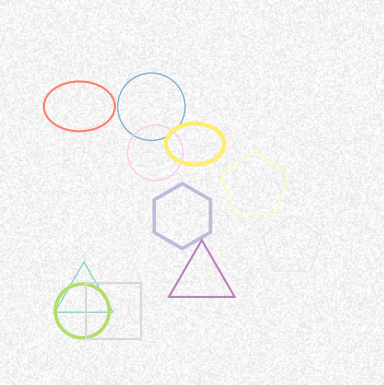[{"shape": "triangle", "thickness": 1, "radius": 0.44, "center": [0.218, 0.233]}, {"shape": "pentagon", "thickness": 1, "radius": 0.46, "center": [0.662, 0.518]}, {"shape": "hexagon", "thickness": 2.5, "radius": 0.42, "center": [0.474, 0.439]}, {"shape": "oval", "thickness": 1.5, "radius": 0.46, "center": [0.206, 0.724]}, {"shape": "circle", "thickness": 1, "radius": 0.44, "center": [0.393, 0.723]}, {"shape": "circle", "thickness": 2.5, "radius": 0.35, "center": [0.214, 0.192]}, {"shape": "circle", "thickness": 1, "radius": 0.36, "center": [0.403, 0.603]}, {"shape": "square", "thickness": 1.5, "radius": 0.36, "center": [0.295, 0.192]}, {"shape": "triangle", "thickness": 1.5, "radius": 0.49, "center": [0.524, 0.278]}, {"shape": "pentagon", "thickness": 0.5, "radius": 0.4, "center": [0.759, 0.361]}, {"shape": "oval", "thickness": 3, "radius": 0.38, "center": [0.507, 0.626]}]